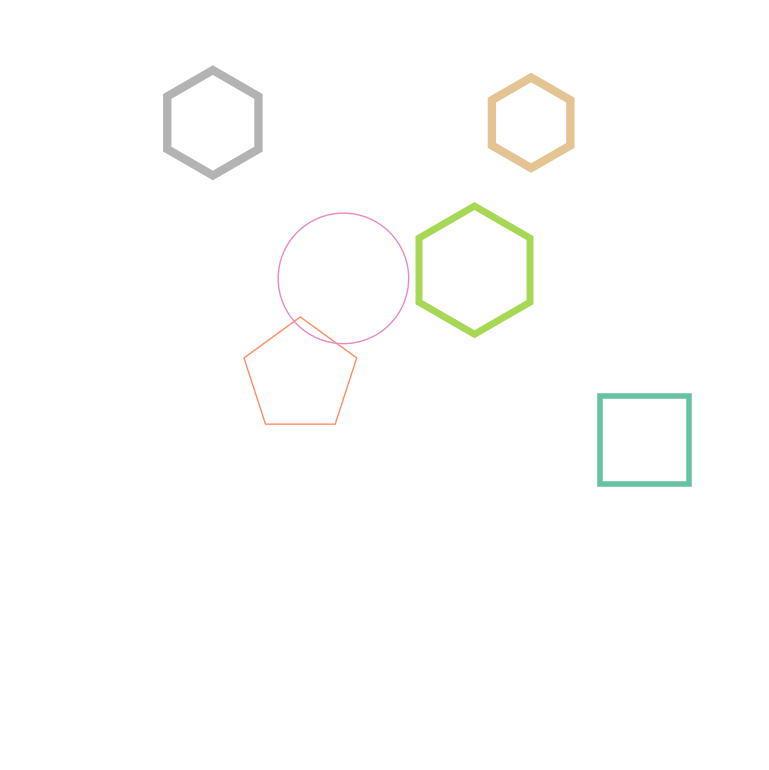[{"shape": "square", "thickness": 2, "radius": 0.29, "center": [0.837, 0.429]}, {"shape": "pentagon", "thickness": 0.5, "radius": 0.38, "center": [0.39, 0.511]}, {"shape": "circle", "thickness": 0.5, "radius": 0.42, "center": [0.446, 0.638]}, {"shape": "hexagon", "thickness": 2.5, "radius": 0.42, "center": [0.616, 0.649]}, {"shape": "hexagon", "thickness": 3, "radius": 0.29, "center": [0.69, 0.841]}, {"shape": "hexagon", "thickness": 3, "radius": 0.34, "center": [0.276, 0.841]}]